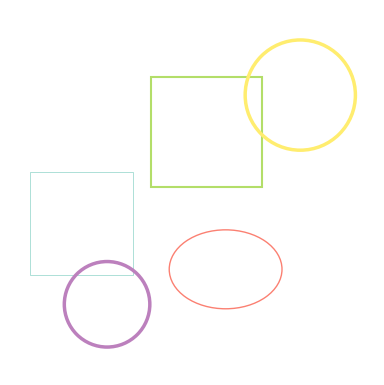[{"shape": "square", "thickness": 0.5, "radius": 0.67, "center": [0.212, 0.419]}, {"shape": "oval", "thickness": 1, "radius": 0.73, "center": [0.586, 0.3]}, {"shape": "square", "thickness": 1.5, "radius": 0.72, "center": [0.537, 0.657]}, {"shape": "circle", "thickness": 2.5, "radius": 0.56, "center": [0.278, 0.21]}, {"shape": "circle", "thickness": 2.5, "radius": 0.72, "center": [0.78, 0.753]}]